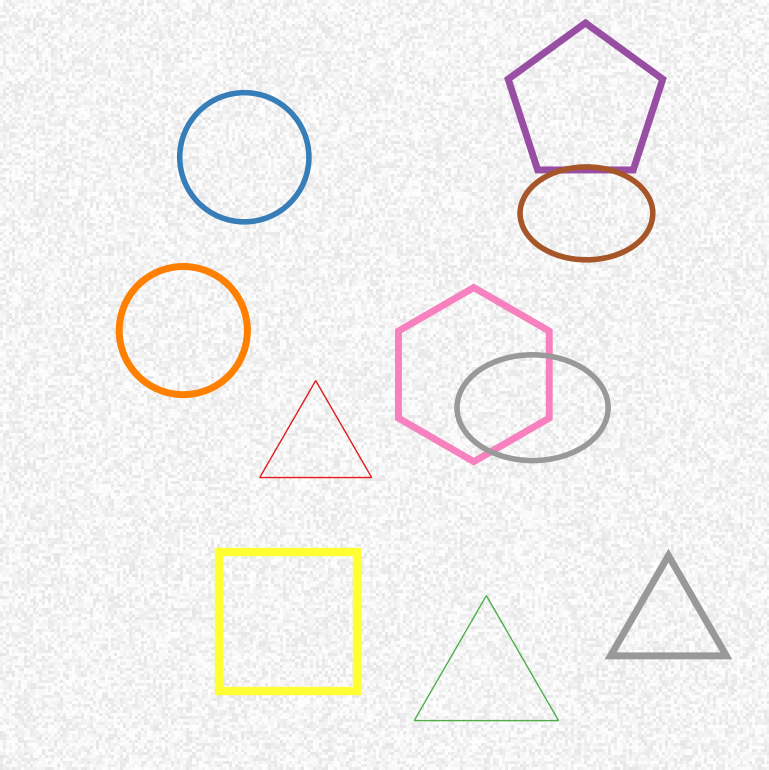[{"shape": "triangle", "thickness": 0.5, "radius": 0.42, "center": [0.41, 0.422]}, {"shape": "circle", "thickness": 2, "radius": 0.42, "center": [0.317, 0.796]}, {"shape": "triangle", "thickness": 0.5, "radius": 0.54, "center": [0.632, 0.118]}, {"shape": "pentagon", "thickness": 2.5, "radius": 0.53, "center": [0.76, 0.865]}, {"shape": "circle", "thickness": 2.5, "radius": 0.42, "center": [0.238, 0.571]}, {"shape": "square", "thickness": 3, "radius": 0.45, "center": [0.374, 0.193]}, {"shape": "oval", "thickness": 2, "radius": 0.43, "center": [0.762, 0.723]}, {"shape": "hexagon", "thickness": 2.5, "radius": 0.57, "center": [0.615, 0.514]}, {"shape": "triangle", "thickness": 2.5, "radius": 0.43, "center": [0.868, 0.192]}, {"shape": "oval", "thickness": 2, "radius": 0.49, "center": [0.692, 0.471]}]